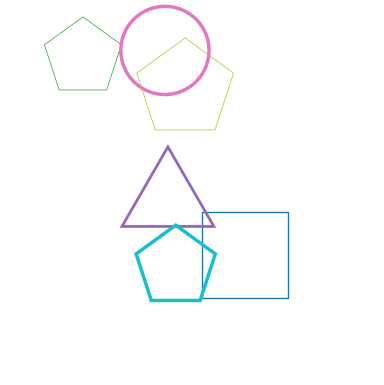[{"shape": "square", "thickness": 1, "radius": 0.56, "center": [0.636, 0.337]}, {"shape": "pentagon", "thickness": 0.5, "radius": 0.52, "center": [0.215, 0.851]}, {"shape": "triangle", "thickness": 2, "radius": 0.69, "center": [0.436, 0.481]}, {"shape": "circle", "thickness": 2.5, "radius": 0.57, "center": [0.428, 0.869]}, {"shape": "pentagon", "thickness": 0.5, "radius": 0.66, "center": [0.481, 0.769]}, {"shape": "pentagon", "thickness": 2.5, "radius": 0.54, "center": [0.456, 0.307]}]